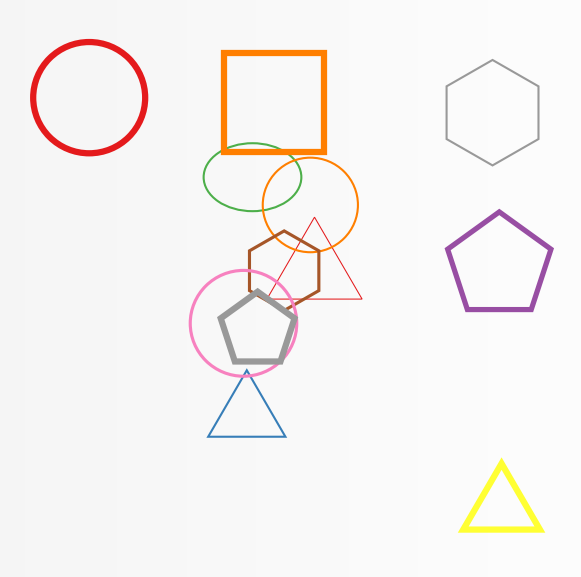[{"shape": "circle", "thickness": 3, "radius": 0.48, "center": [0.153, 0.83]}, {"shape": "triangle", "thickness": 0.5, "radius": 0.47, "center": [0.541, 0.529]}, {"shape": "triangle", "thickness": 1, "radius": 0.38, "center": [0.425, 0.281]}, {"shape": "oval", "thickness": 1, "radius": 0.42, "center": [0.434, 0.692]}, {"shape": "pentagon", "thickness": 2.5, "radius": 0.47, "center": [0.859, 0.539]}, {"shape": "square", "thickness": 3, "radius": 0.43, "center": [0.471, 0.822]}, {"shape": "circle", "thickness": 1, "radius": 0.41, "center": [0.534, 0.644]}, {"shape": "triangle", "thickness": 3, "radius": 0.38, "center": [0.863, 0.12]}, {"shape": "hexagon", "thickness": 1.5, "radius": 0.34, "center": [0.489, 0.53]}, {"shape": "circle", "thickness": 1.5, "radius": 0.46, "center": [0.419, 0.439]}, {"shape": "pentagon", "thickness": 3, "radius": 0.33, "center": [0.443, 0.427]}, {"shape": "hexagon", "thickness": 1, "radius": 0.46, "center": [0.847, 0.804]}]